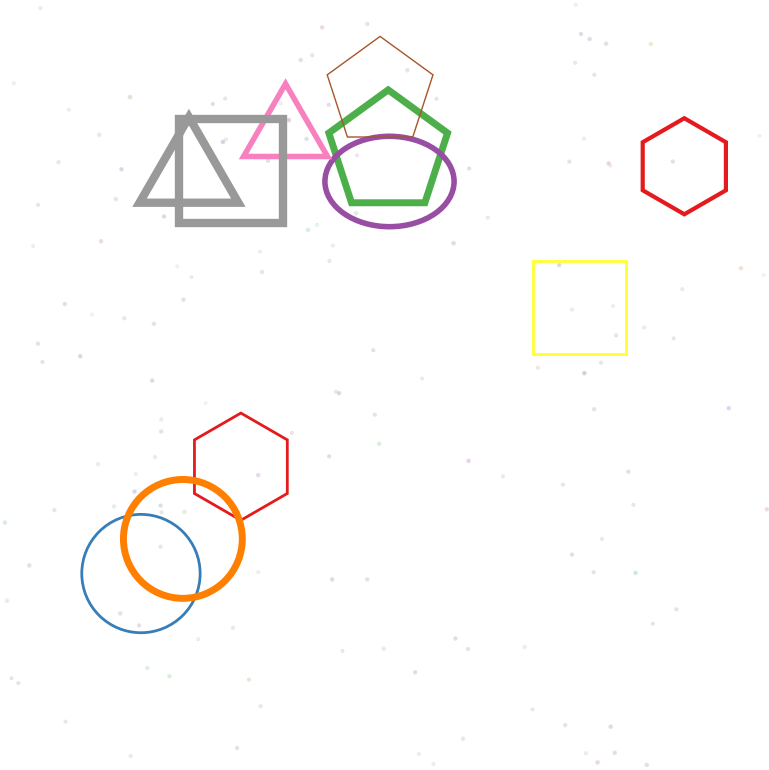[{"shape": "hexagon", "thickness": 1.5, "radius": 0.31, "center": [0.889, 0.784]}, {"shape": "hexagon", "thickness": 1, "radius": 0.35, "center": [0.313, 0.394]}, {"shape": "circle", "thickness": 1, "radius": 0.38, "center": [0.183, 0.255]}, {"shape": "pentagon", "thickness": 2.5, "radius": 0.41, "center": [0.504, 0.802]}, {"shape": "oval", "thickness": 2, "radius": 0.42, "center": [0.506, 0.764]}, {"shape": "circle", "thickness": 2.5, "radius": 0.39, "center": [0.237, 0.3]}, {"shape": "square", "thickness": 1, "radius": 0.3, "center": [0.753, 0.6]}, {"shape": "pentagon", "thickness": 0.5, "radius": 0.36, "center": [0.494, 0.88]}, {"shape": "triangle", "thickness": 2, "radius": 0.31, "center": [0.371, 0.828]}, {"shape": "triangle", "thickness": 3, "radius": 0.37, "center": [0.245, 0.774]}, {"shape": "square", "thickness": 3, "radius": 0.34, "center": [0.3, 0.778]}]